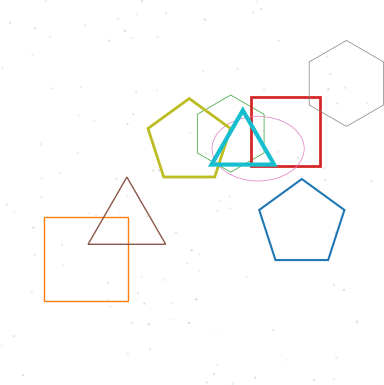[{"shape": "pentagon", "thickness": 1.5, "radius": 0.58, "center": [0.784, 0.419]}, {"shape": "square", "thickness": 1, "radius": 0.55, "center": [0.223, 0.328]}, {"shape": "hexagon", "thickness": 0.5, "radius": 0.5, "center": [0.599, 0.653]}, {"shape": "square", "thickness": 2, "radius": 0.45, "center": [0.741, 0.66]}, {"shape": "triangle", "thickness": 1, "radius": 0.58, "center": [0.33, 0.424]}, {"shape": "oval", "thickness": 0.5, "radius": 0.6, "center": [0.67, 0.614]}, {"shape": "hexagon", "thickness": 0.5, "radius": 0.56, "center": [0.9, 0.783]}, {"shape": "pentagon", "thickness": 2, "radius": 0.56, "center": [0.492, 0.631]}, {"shape": "triangle", "thickness": 3, "radius": 0.47, "center": [0.631, 0.619]}]